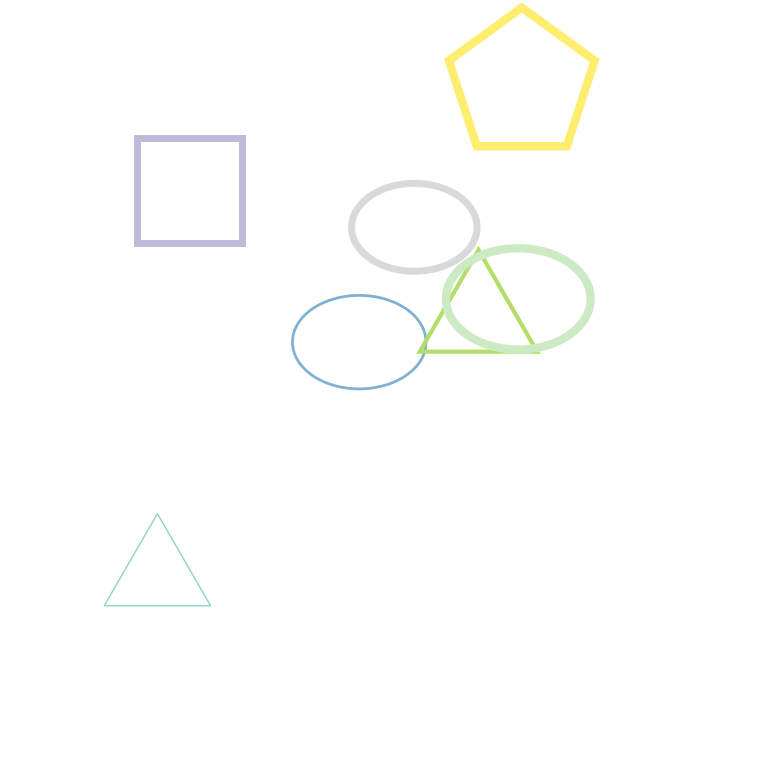[{"shape": "triangle", "thickness": 0.5, "radius": 0.4, "center": [0.204, 0.253]}, {"shape": "square", "thickness": 2.5, "radius": 0.34, "center": [0.246, 0.753]}, {"shape": "oval", "thickness": 1, "radius": 0.43, "center": [0.467, 0.556]}, {"shape": "triangle", "thickness": 1.5, "radius": 0.44, "center": [0.621, 0.587]}, {"shape": "oval", "thickness": 2.5, "radius": 0.41, "center": [0.538, 0.705]}, {"shape": "oval", "thickness": 3, "radius": 0.47, "center": [0.673, 0.612]}, {"shape": "pentagon", "thickness": 3, "radius": 0.5, "center": [0.678, 0.891]}]